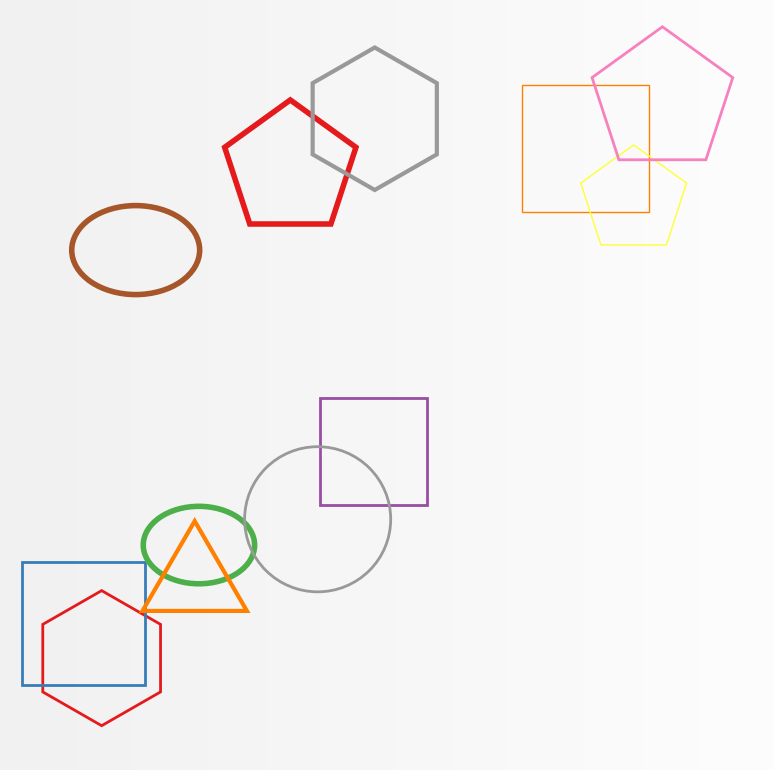[{"shape": "pentagon", "thickness": 2, "radius": 0.45, "center": [0.375, 0.781]}, {"shape": "hexagon", "thickness": 1, "radius": 0.44, "center": [0.131, 0.145]}, {"shape": "square", "thickness": 1, "radius": 0.4, "center": [0.108, 0.19]}, {"shape": "oval", "thickness": 2, "radius": 0.36, "center": [0.257, 0.292]}, {"shape": "square", "thickness": 1, "radius": 0.35, "center": [0.482, 0.414]}, {"shape": "triangle", "thickness": 1.5, "radius": 0.39, "center": [0.251, 0.245]}, {"shape": "square", "thickness": 0.5, "radius": 0.41, "center": [0.756, 0.807]}, {"shape": "pentagon", "thickness": 0.5, "radius": 0.36, "center": [0.818, 0.74]}, {"shape": "oval", "thickness": 2, "radius": 0.41, "center": [0.175, 0.675]}, {"shape": "pentagon", "thickness": 1, "radius": 0.48, "center": [0.855, 0.87]}, {"shape": "hexagon", "thickness": 1.5, "radius": 0.46, "center": [0.484, 0.846]}, {"shape": "circle", "thickness": 1, "radius": 0.47, "center": [0.41, 0.326]}]